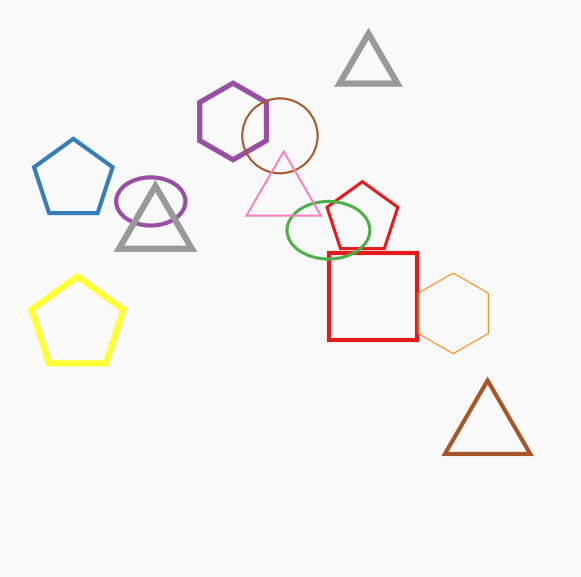[{"shape": "pentagon", "thickness": 1.5, "radius": 0.32, "center": [0.623, 0.62]}, {"shape": "square", "thickness": 2, "radius": 0.38, "center": [0.641, 0.485]}, {"shape": "pentagon", "thickness": 2, "radius": 0.36, "center": [0.126, 0.688]}, {"shape": "oval", "thickness": 1.5, "radius": 0.36, "center": [0.565, 0.6]}, {"shape": "oval", "thickness": 2, "radius": 0.3, "center": [0.259, 0.65]}, {"shape": "hexagon", "thickness": 2.5, "radius": 0.33, "center": [0.401, 0.789]}, {"shape": "hexagon", "thickness": 0.5, "radius": 0.35, "center": [0.78, 0.457]}, {"shape": "pentagon", "thickness": 3, "radius": 0.42, "center": [0.133, 0.437]}, {"shape": "circle", "thickness": 1, "radius": 0.32, "center": [0.482, 0.764]}, {"shape": "triangle", "thickness": 2, "radius": 0.42, "center": [0.839, 0.255]}, {"shape": "triangle", "thickness": 1, "radius": 0.37, "center": [0.488, 0.663]}, {"shape": "triangle", "thickness": 3, "radius": 0.36, "center": [0.267, 0.605]}, {"shape": "triangle", "thickness": 3, "radius": 0.29, "center": [0.634, 0.883]}]